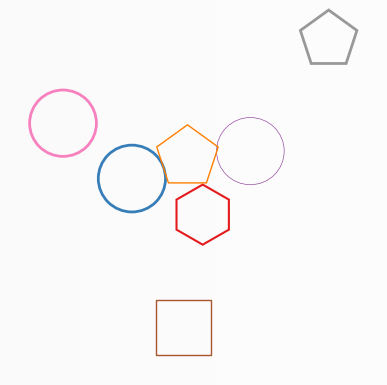[{"shape": "hexagon", "thickness": 1.5, "radius": 0.39, "center": [0.523, 0.443]}, {"shape": "circle", "thickness": 2, "radius": 0.43, "center": [0.34, 0.536]}, {"shape": "circle", "thickness": 0.5, "radius": 0.44, "center": [0.646, 0.607]}, {"shape": "pentagon", "thickness": 1, "radius": 0.42, "center": [0.484, 0.592]}, {"shape": "square", "thickness": 1, "radius": 0.35, "center": [0.474, 0.15]}, {"shape": "circle", "thickness": 2, "radius": 0.43, "center": [0.163, 0.68]}, {"shape": "pentagon", "thickness": 2, "radius": 0.38, "center": [0.848, 0.897]}]